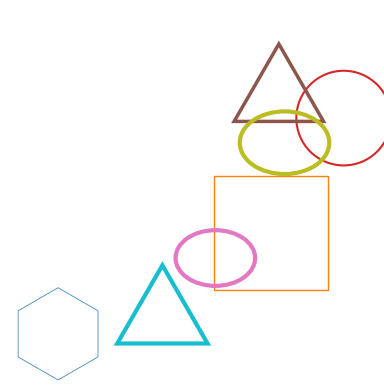[{"shape": "hexagon", "thickness": 0.5, "radius": 0.6, "center": [0.151, 0.133]}, {"shape": "square", "thickness": 1, "radius": 0.74, "center": [0.703, 0.394]}, {"shape": "circle", "thickness": 1.5, "radius": 0.61, "center": [0.893, 0.693]}, {"shape": "triangle", "thickness": 2.5, "radius": 0.67, "center": [0.724, 0.752]}, {"shape": "oval", "thickness": 3, "radius": 0.52, "center": [0.559, 0.33]}, {"shape": "oval", "thickness": 3, "radius": 0.58, "center": [0.739, 0.629]}, {"shape": "triangle", "thickness": 3, "radius": 0.68, "center": [0.422, 0.176]}]